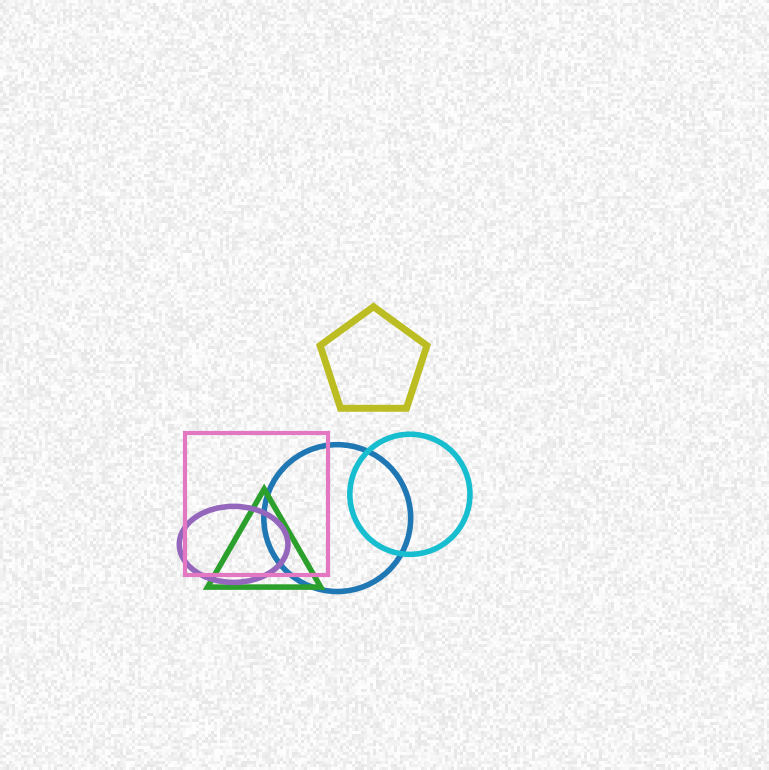[{"shape": "circle", "thickness": 2, "radius": 0.48, "center": [0.438, 0.327]}, {"shape": "triangle", "thickness": 2, "radius": 0.42, "center": [0.343, 0.28]}, {"shape": "oval", "thickness": 2, "radius": 0.35, "center": [0.303, 0.293]}, {"shape": "square", "thickness": 1.5, "radius": 0.46, "center": [0.333, 0.346]}, {"shape": "pentagon", "thickness": 2.5, "radius": 0.36, "center": [0.485, 0.529]}, {"shape": "circle", "thickness": 2, "radius": 0.39, "center": [0.532, 0.358]}]